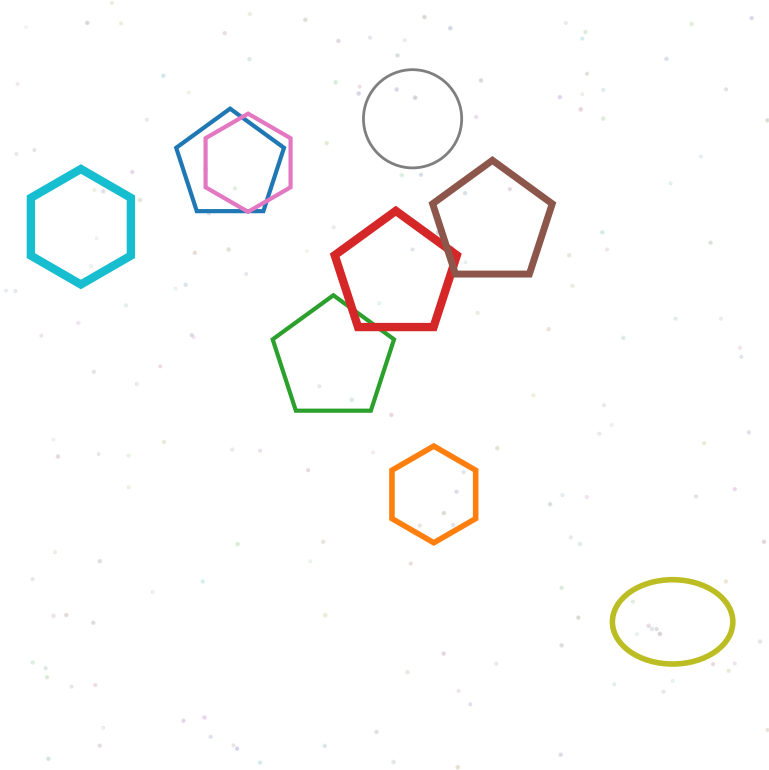[{"shape": "pentagon", "thickness": 1.5, "radius": 0.37, "center": [0.299, 0.785]}, {"shape": "hexagon", "thickness": 2, "radius": 0.31, "center": [0.563, 0.358]}, {"shape": "pentagon", "thickness": 1.5, "radius": 0.41, "center": [0.433, 0.534]}, {"shape": "pentagon", "thickness": 3, "radius": 0.42, "center": [0.514, 0.643]}, {"shape": "pentagon", "thickness": 2.5, "radius": 0.41, "center": [0.64, 0.71]}, {"shape": "hexagon", "thickness": 1.5, "radius": 0.32, "center": [0.322, 0.789]}, {"shape": "circle", "thickness": 1, "radius": 0.32, "center": [0.536, 0.846]}, {"shape": "oval", "thickness": 2, "radius": 0.39, "center": [0.874, 0.192]}, {"shape": "hexagon", "thickness": 3, "radius": 0.37, "center": [0.105, 0.706]}]